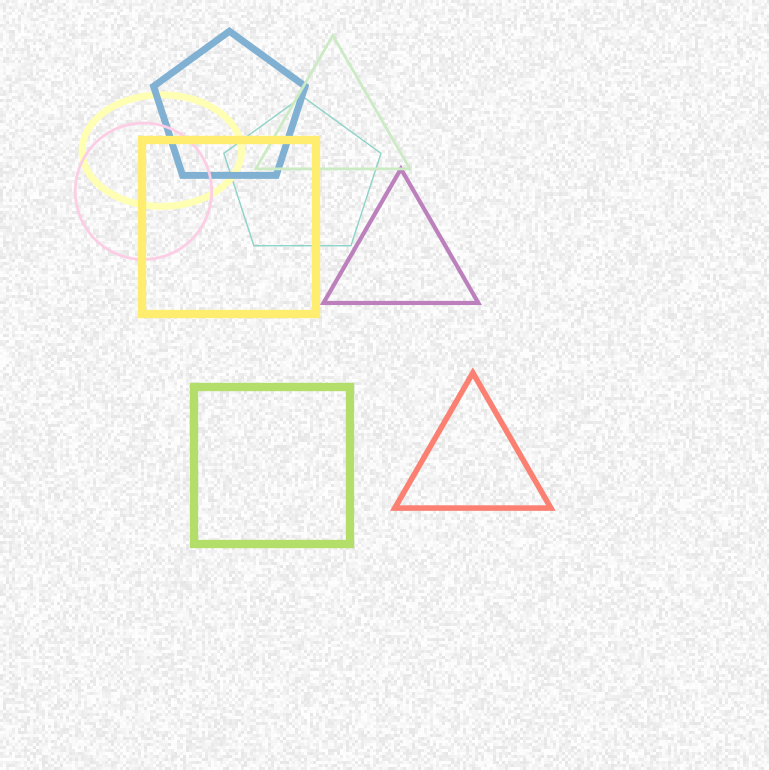[{"shape": "pentagon", "thickness": 0.5, "radius": 0.54, "center": [0.393, 0.768]}, {"shape": "oval", "thickness": 2.5, "radius": 0.52, "center": [0.21, 0.804]}, {"shape": "triangle", "thickness": 2, "radius": 0.59, "center": [0.614, 0.399]}, {"shape": "pentagon", "thickness": 2.5, "radius": 0.52, "center": [0.298, 0.856]}, {"shape": "square", "thickness": 3, "radius": 0.51, "center": [0.353, 0.395]}, {"shape": "circle", "thickness": 1, "radius": 0.44, "center": [0.186, 0.752]}, {"shape": "triangle", "thickness": 1.5, "radius": 0.58, "center": [0.521, 0.665]}, {"shape": "triangle", "thickness": 1, "radius": 0.58, "center": [0.432, 0.838]}, {"shape": "square", "thickness": 3, "radius": 0.56, "center": [0.297, 0.706]}]